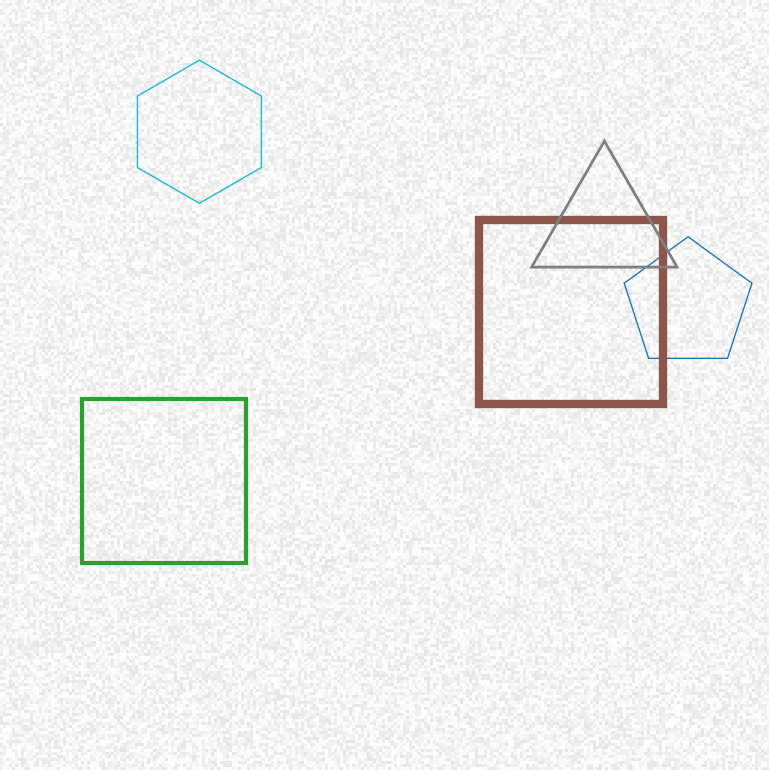[{"shape": "pentagon", "thickness": 0.5, "radius": 0.44, "center": [0.894, 0.605]}, {"shape": "square", "thickness": 1.5, "radius": 0.53, "center": [0.213, 0.376]}, {"shape": "square", "thickness": 3, "radius": 0.6, "center": [0.742, 0.595]}, {"shape": "triangle", "thickness": 1, "radius": 0.55, "center": [0.785, 0.708]}, {"shape": "hexagon", "thickness": 0.5, "radius": 0.46, "center": [0.259, 0.829]}]